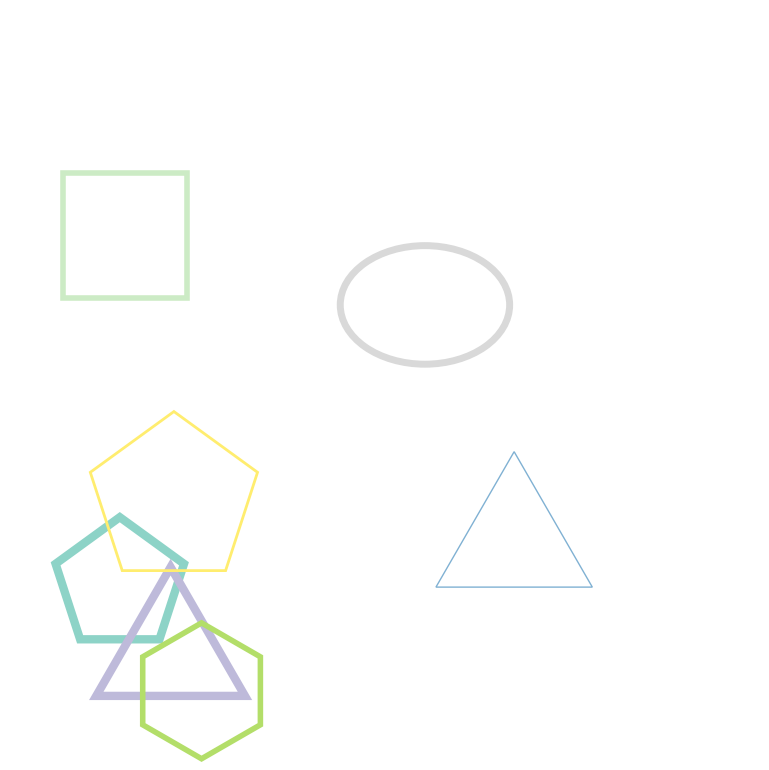[{"shape": "pentagon", "thickness": 3, "radius": 0.44, "center": [0.156, 0.241]}, {"shape": "triangle", "thickness": 3, "radius": 0.56, "center": [0.222, 0.152]}, {"shape": "triangle", "thickness": 0.5, "radius": 0.59, "center": [0.668, 0.296]}, {"shape": "hexagon", "thickness": 2, "radius": 0.44, "center": [0.262, 0.103]}, {"shape": "oval", "thickness": 2.5, "radius": 0.55, "center": [0.552, 0.604]}, {"shape": "square", "thickness": 2, "radius": 0.4, "center": [0.162, 0.694]}, {"shape": "pentagon", "thickness": 1, "radius": 0.57, "center": [0.226, 0.351]}]